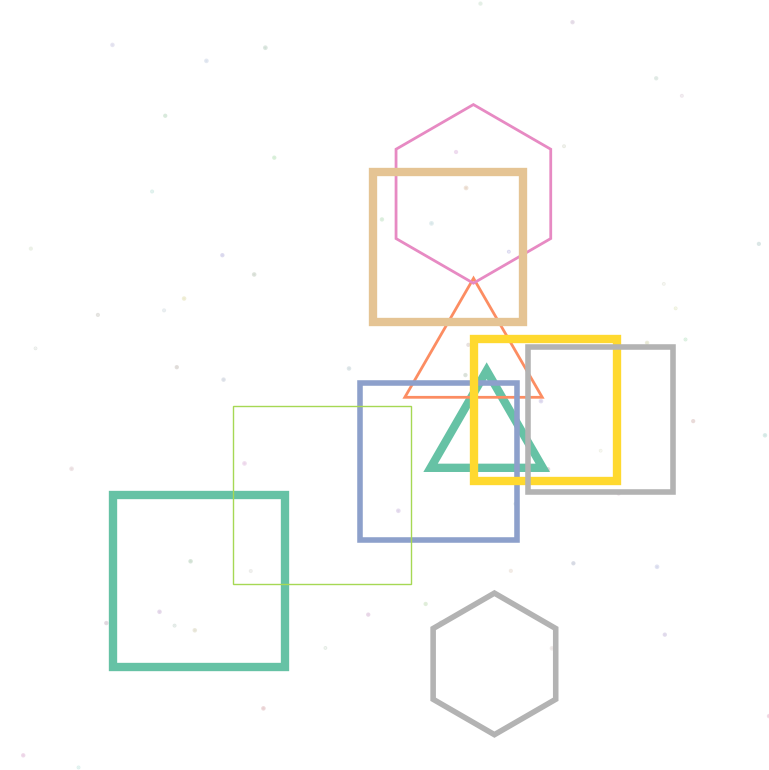[{"shape": "triangle", "thickness": 3, "radius": 0.42, "center": [0.632, 0.435]}, {"shape": "square", "thickness": 3, "radius": 0.56, "center": [0.258, 0.246]}, {"shape": "triangle", "thickness": 1, "radius": 0.52, "center": [0.615, 0.536]}, {"shape": "square", "thickness": 2, "radius": 0.51, "center": [0.569, 0.4]}, {"shape": "hexagon", "thickness": 1, "radius": 0.58, "center": [0.615, 0.748]}, {"shape": "square", "thickness": 0.5, "radius": 0.58, "center": [0.418, 0.357]}, {"shape": "square", "thickness": 3, "radius": 0.46, "center": [0.708, 0.467]}, {"shape": "square", "thickness": 3, "radius": 0.49, "center": [0.582, 0.679]}, {"shape": "square", "thickness": 2, "radius": 0.47, "center": [0.78, 0.455]}, {"shape": "hexagon", "thickness": 2, "radius": 0.46, "center": [0.642, 0.138]}]